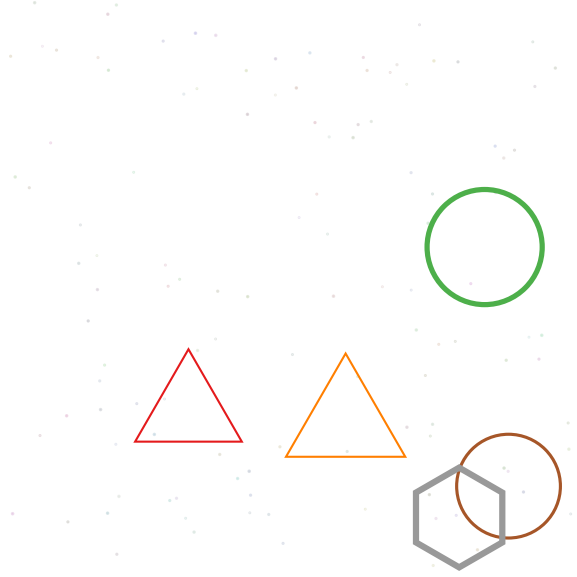[{"shape": "triangle", "thickness": 1, "radius": 0.53, "center": [0.326, 0.288]}, {"shape": "circle", "thickness": 2.5, "radius": 0.5, "center": [0.839, 0.571]}, {"shape": "triangle", "thickness": 1, "radius": 0.6, "center": [0.598, 0.268]}, {"shape": "circle", "thickness": 1.5, "radius": 0.45, "center": [0.881, 0.157]}, {"shape": "hexagon", "thickness": 3, "radius": 0.43, "center": [0.795, 0.103]}]